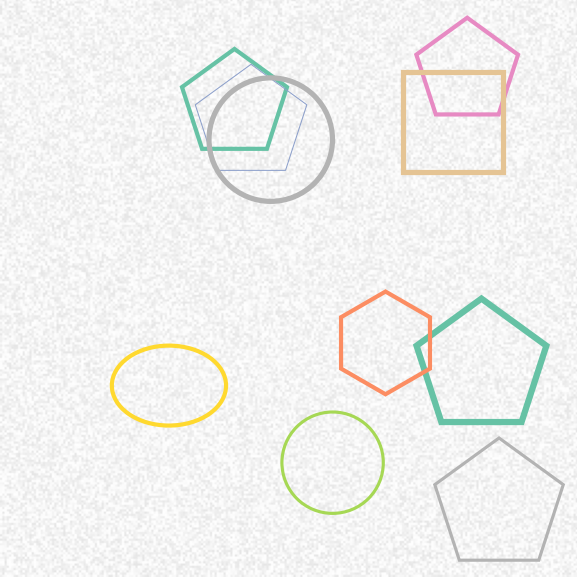[{"shape": "pentagon", "thickness": 2, "radius": 0.48, "center": [0.406, 0.819]}, {"shape": "pentagon", "thickness": 3, "radius": 0.59, "center": [0.834, 0.364]}, {"shape": "hexagon", "thickness": 2, "radius": 0.44, "center": [0.668, 0.405]}, {"shape": "pentagon", "thickness": 0.5, "radius": 0.51, "center": [0.435, 0.786]}, {"shape": "pentagon", "thickness": 2, "radius": 0.46, "center": [0.809, 0.876]}, {"shape": "circle", "thickness": 1.5, "radius": 0.44, "center": [0.576, 0.198]}, {"shape": "oval", "thickness": 2, "radius": 0.49, "center": [0.293, 0.331]}, {"shape": "square", "thickness": 2.5, "radius": 0.44, "center": [0.785, 0.788]}, {"shape": "circle", "thickness": 2.5, "radius": 0.53, "center": [0.469, 0.757]}, {"shape": "pentagon", "thickness": 1.5, "radius": 0.58, "center": [0.864, 0.124]}]